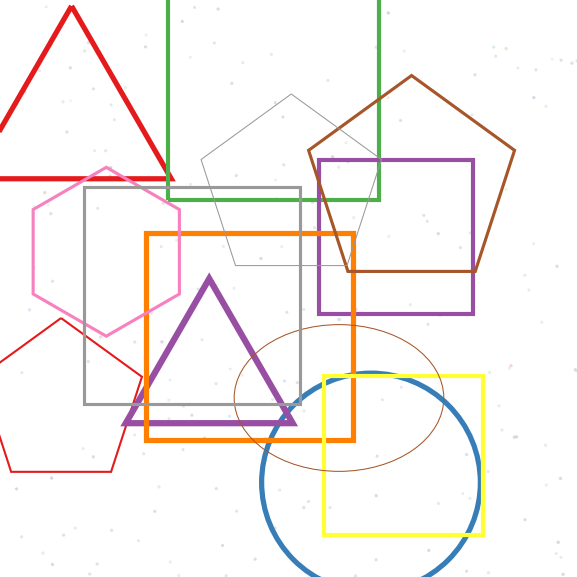[{"shape": "pentagon", "thickness": 1, "radius": 0.74, "center": [0.106, 0.301]}, {"shape": "triangle", "thickness": 2.5, "radius": 1.0, "center": [0.124, 0.789]}, {"shape": "circle", "thickness": 2.5, "radius": 0.95, "center": [0.642, 0.164]}, {"shape": "square", "thickness": 2, "radius": 0.92, "center": [0.474, 0.836]}, {"shape": "square", "thickness": 2, "radius": 0.67, "center": [0.685, 0.589]}, {"shape": "triangle", "thickness": 3, "radius": 0.83, "center": [0.362, 0.35]}, {"shape": "square", "thickness": 2.5, "radius": 0.89, "center": [0.432, 0.416]}, {"shape": "square", "thickness": 2, "radius": 0.69, "center": [0.698, 0.21]}, {"shape": "oval", "thickness": 0.5, "radius": 0.91, "center": [0.587, 0.31]}, {"shape": "pentagon", "thickness": 1.5, "radius": 0.94, "center": [0.713, 0.681]}, {"shape": "hexagon", "thickness": 1.5, "radius": 0.73, "center": [0.184, 0.563]}, {"shape": "square", "thickness": 1.5, "radius": 0.94, "center": [0.333, 0.487]}, {"shape": "pentagon", "thickness": 0.5, "radius": 0.82, "center": [0.504, 0.672]}]